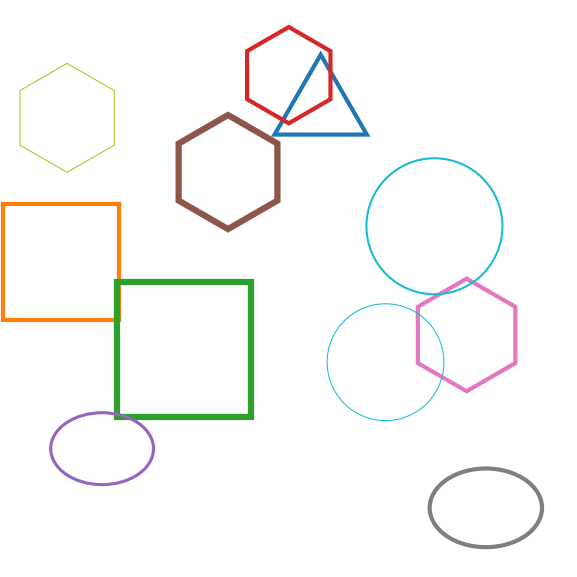[{"shape": "triangle", "thickness": 2, "radius": 0.46, "center": [0.555, 0.812]}, {"shape": "square", "thickness": 2, "radius": 0.5, "center": [0.106, 0.545]}, {"shape": "square", "thickness": 3, "radius": 0.58, "center": [0.319, 0.394]}, {"shape": "hexagon", "thickness": 2, "radius": 0.42, "center": [0.5, 0.869]}, {"shape": "oval", "thickness": 1.5, "radius": 0.45, "center": [0.177, 0.222]}, {"shape": "hexagon", "thickness": 3, "radius": 0.49, "center": [0.395, 0.701]}, {"shape": "hexagon", "thickness": 2, "radius": 0.49, "center": [0.808, 0.419]}, {"shape": "oval", "thickness": 2, "radius": 0.49, "center": [0.841, 0.12]}, {"shape": "hexagon", "thickness": 0.5, "radius": 0.47, "center": [0.116, 0.795]}, {"shape": "circle", "thickness": 0.5, "radius": 0.51, "center": [0.668, 0.372]}, {"shape": "circle", "thickness": 1, "radius": 0.59, "center": [0.752, 0.607]}]